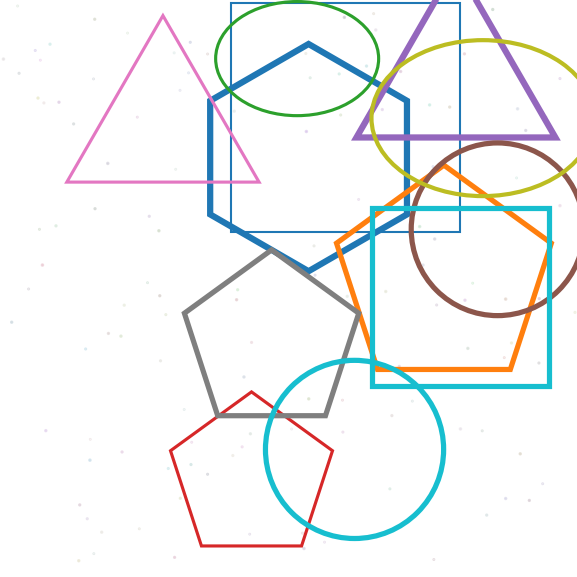[{"shape": "hexagon", "thickness": 3, "radius": 0.98, "center": [0.534, 0.726]}, {"shape": "square", "thickness": 1, "radius": 0.99, "center": [0.599, 0.795]}, {"shape": "pentagon", "thickness": 2.5, "radius": 0.98, "center": [0.769, 0.518]}, {"shape": "oval", "thickness": 1.5, "radius": 0.71, "center": [0.515, 0.898]}, {"shape": "pentagon", "thickness": 1.5, "radius": 0.74, "center": [0.436, 0.173]}, {"shape": "triangle", "thickness": 3, "radius": 0.99, "center": [0.789, 0.861]}, {"shape": "circle", "thickness": 2.5, "radius": 0.75, "center": [0.862, 0.602]}, {"shape": "triangle", "thickness": 1.5, "radius": 0.96, "center": [0.282, 0.78]}, {"shape": "pentagon", "thickness": 2.5, "radius": 0.79, "center": [0.47, 0.408]}, {"shape": "oval", "thickness": 2, "radius": 0.96, "center": [0.836, 0.795]}, {"shape": "square", "thickness": 2.5, "radius": 0.77, "center": [0.798, 0.485]}, {"shape": "circle", "thickness": 2.5, "radius": 0.77, "center": [0.614, 0.221]}]